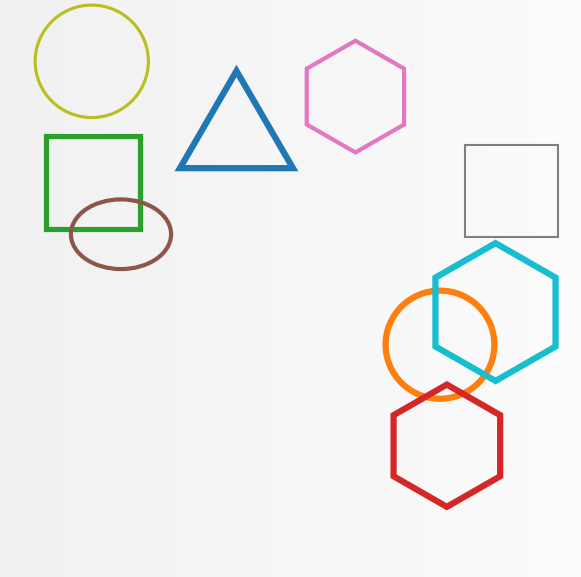[{"shape": "triangle", "thickness": 3, "radius": 0.56, "center": [0.407, 0.764]}, {"shape": "circle", "thickness": 3, "radius": 0.47, "center": [0.757, 0.402]}, {"shape": "square", "thickness": 2.5, "radius": 0.4, "center": [0.16, 0.683]}, {"shape": "hexagon", "thickness": 3, "radius": 0.53, "center": [0.769, 0.227]}, {"shape": "oval", "thickness": 2, "radius": 0.43, "center": [0.208, 0.594]}, {"shape": "hexagon", "thickness": 2, "radius": 0.48, "center": [0.611, 0.832]}, {"shape": "square", "thickness": 1, "radius": 0.4, "center": [0.88, 0.669]}, {"shape": "circle", "thickness": 1.5, "radius": 0.49, "center": [0.158, 0.893]}, {"shape": "hexagon", "thickness": 3, "radius": 0.6, "center": [0.852, 0.459]}]